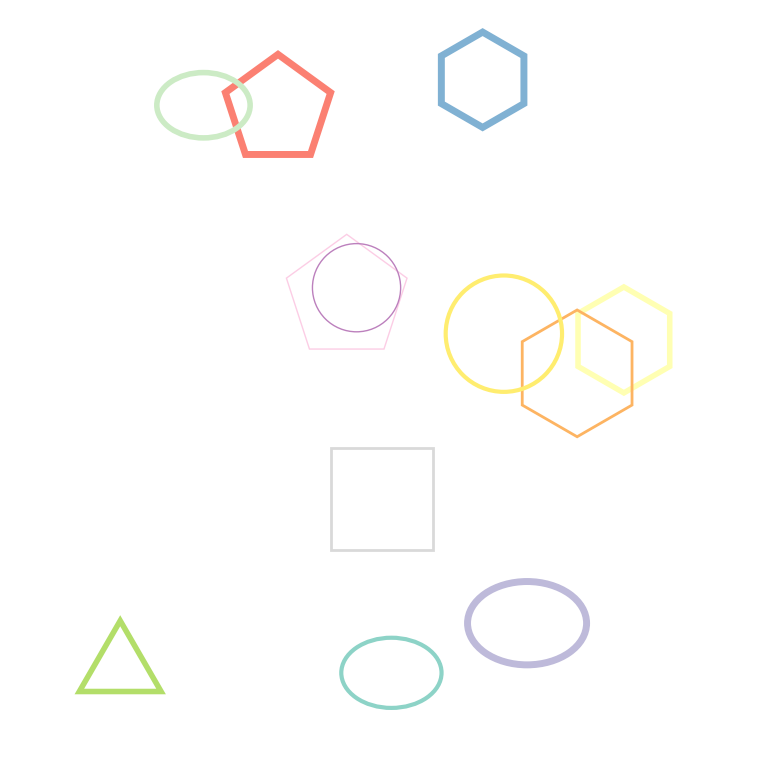[{"shape": "oval", "thickness": 1.5, "radius": 0.33, "center": [0.508, 0.126]}, {"shape": "hexagon", "thickness": 2, "radius": 0.34, "center": [0.81, 0.559]}, {"shape": "oval", "thickness": 2.5, "radius": 0.39, "center": [0.684, 0.191]}, {"shape": "pentagon", "thickness": 2.5, "radius": 0.36, "center": [0.361, 0.858]}, {"shape": "hexagon", "thickness": 2.5, "radius": 0.31, "center": [0.627, 0.896]}, {"shape": "hexagon", "thickness": 1, "radius": 0.41, "center": [0.75, 0.515]}, {"shape": "triangle", "thickness": 2, "radius": 0.31, "center": [0.156, 0.133]}, {"shape": "pentagon", "thickness": 0.5, "radius": 0.41, "center": [0.45, 0.613]}, {"shape": "square", "thickness": 1, "radius": 0.33, "center": [0.496, 0.352]}, {"shape": "circle", "thickness": 0.5, "radius": 0.29, "center": [0.463, 0.626]}, {"shape": "oval", "thickness": 2, "radius": 0.3, "center": [0.264, 0.863]}, {"shape": "circle", "thickness": 1.5, "radius": 0.38, "center": [0.654, 0.567]}]